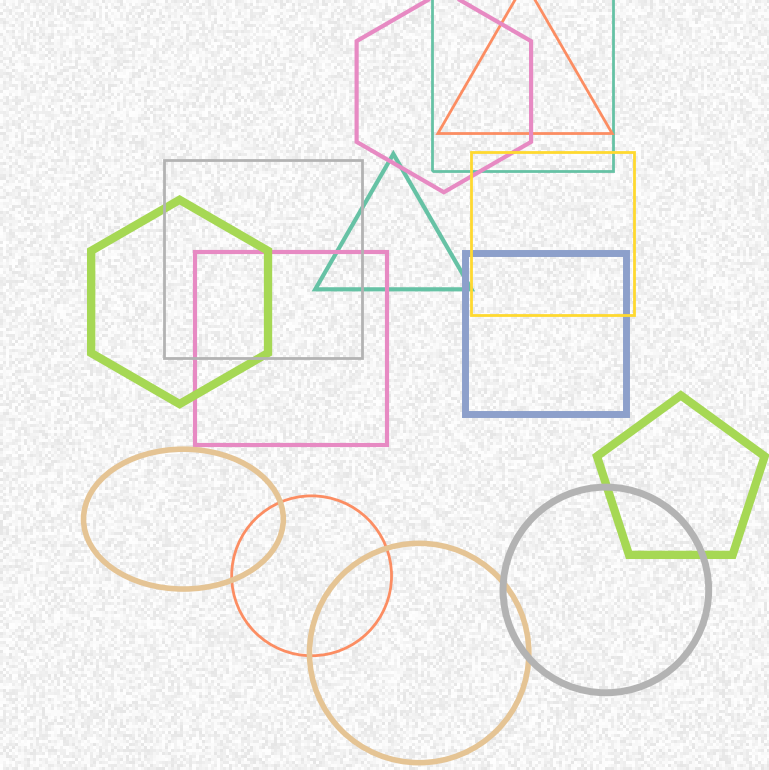[{"shape": "triangle", "thickness": 1.5, "radius": 0.59, "center": [0.511, 0.683]}, {"shape": "square", "thickness": 1, "radius": 0.59, "center": [0.679, 0.895]}, {"shape": "circle", "thickness": 1, "radius": 0.52, "center": [0.405, 0.252]}, {"shape": "triangle", "thickness": 1, "radius": 0.65, "center": [0.682, 0.892]}, {"shape": "square", "thickness": 2.5, "radius": 0.52, "center": [0.709, 0.567]}, {"shape": "square", "thickness": 1.5, "radius": 0.62, "center": [0.378, 0.547]}, {"shape": "hexagon", "thickness": 1.5, "radius": 0.65, "center": [0.576, 0.881]}, {"shape": "pentagon", "thickness": 3, "radius": 0.57, "center": [0.884, 0.372]}, {"shape": "hexagon", "thickness": 3, "radius": 0.66, "center": [0.233, 0.608]}, {"shape": "square", "thickness": 1, "radius": 0.53, "center": [0.718, 0.697]}, {"shape": "circle", "thickness": 2, "radius": 0.71, "center": [0.544, 0.152]}, {"shape": "oval", "thickness": 2, "radius": 0.65, "center": [0.238, 0.326]}, {"shape": "square", "thickness": 1, "radius": 0.64, "center": [0.342, 0.664]}, {"shape": "circle", "thickness": 2.5, "radius": 0.67, "center": [0.787, 0.234]}]